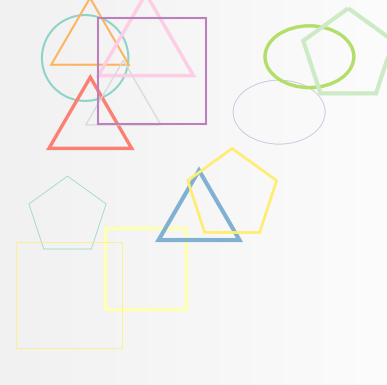[{"shape": "circle", "thickness": 1.5, "radius": 0.56, "center": [0.22, 0.849]}, {"shape": "pentagon", "thickness": 0.5, "radius": 0.52, "center": [0.174, 0.438]}, {"shape": "square", "thickness": 2.5, "radius": 0.52, "center": [0.376, 0.302]}, {"shape": "oval", "thickness": 0.5, "radius": 0.59, "center": [0.72, 0.709]}, {"shape": "triangle", "thickness": 2.5, "radius": 0.62, "center": [0.233, 0.676]}, {"shape": "triangle", "thickness": 3, "radius": 0.6, "center": [0.514, 0.437]}, {"shape": "triangle", "thickness": 1.5, "radius": 0.58, "center": [0.232, 0.89]}, {"shape": "oval", "thickness": 2.5, "radius": 0.57, "center": [0.799, 0.853]}, {"shape": "triangle", "thickness": 2.5, "radius": 0.71, "center": [0.376, 0.874]}, {"shape": "triangle", "thickness": 1, "radius": 0.56, "center": [0.318, 0.731]}, {"shape": "square", "thickness": 1.5, "radius": 0.69, "center": [0.392, 0.815]}, {"shape": "pentagon", "thickness": 3, "radius": 0.61, "center": [0.899, 0.856]}, {"shape": "pentagon", "thickness": 2, "radius": 0.6, "center": [0.599, 0.494]}, {"shape": "square", "thickness": 0.5, "radius": 0.68, "center": [0.179, 0.234]}]